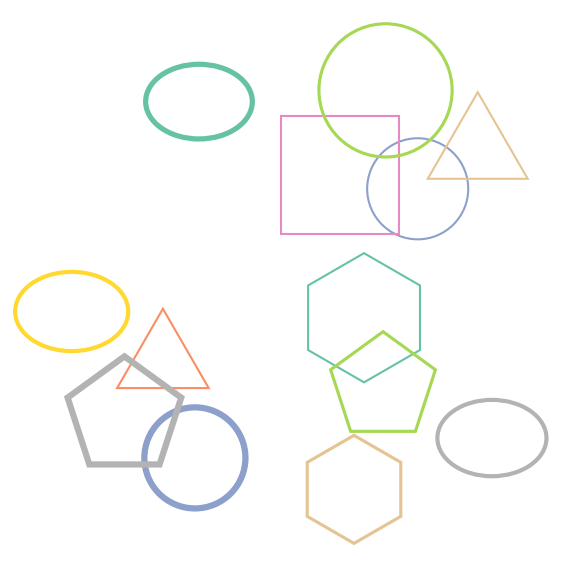[{"shape": "oval", "thickness": 2.5, "radius": 0.46, "center": [0.345, 0.823]}, {"shape": "hexagon", "thickness": 1, "radius": 0.56, "center": [0.63, 0.449]}, {"shape": "triangle", "thickness": 1, "radius": 0.46, "center": [0.282, 0.373]}, {"shape": "circle", "thickness": 1, "radius": 0.44, "center": [0.723, 0.672]}, {"shape": "circle", "thickness": 3, "radius": 0.44, "center": [0.337, 0.206]}, {"shape": "square", "thickness": 1, "radius": 0.51, "center": [0.589, 0.696]}, {"shape": "circle", "thickness": 1.5, "radius": 0.58, "center": [0.668, 0.843]}, {"shape": "pentagon", "thickness": 1.5, "radius": 0.48, "center": [0.663, 0.329]}, {"shape": "oval", "thickness": 2, "radius": 0.49, "center": [0.124, 0.46]}, {"shape": "triangle", "thickness": 1, "radius": 0.5, "center": [0.827, 0.739]}, {"shape": "hexagon", "thickness": 1.5, "radius": 0.47, "center": [0.613, 0.152]}, {"shape": "pentagon", "thickness": 3, "radius": 0.52, "center": [0.215, 0.279]}, {"shape": "oval", "thickness": 2, "radius": 0.47, "center": [0.852, 0.241]}]